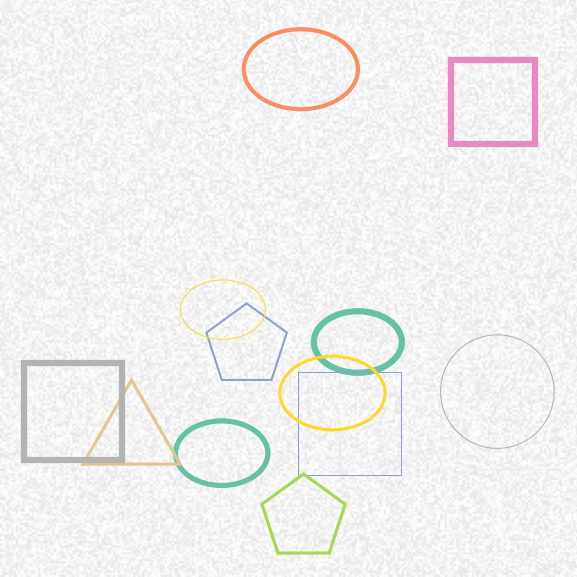[{"shape": "oval", "thickness": 2.5, "radius": 0.4, "center": [0.384, 0.214]}, {"shape": "oval", "thickness": 3, "radius": 0.38, "center": [0.62, 0.407]}, {"shape": "oval", "thickness": 2, "radius": 0.49, "center": [0.521, 0.879]}, {"shape": "square", "thickness": 0.5, "radius": 0.44, "center": [0.605, 0.266]}, {"shape": "pentagon", "thickness": 1, "radius": 0.37, "center": [0.427, 0.401]}, {"shape": "square", "thickness": 3, "radius": 0.36, "center": [0.854, 0.823]}, {"shape": "pentagon", "thickness": 1.5, "radius": 0.38, "center": [0.526, 0.103]}, {"shape": "oval", "thickness": 1.5, "radius": 0.46, "center": [0.576, 0.319]}, {"shape": "oval", "thickness": 0.5, "radius": 0.37, "center": [0.386, 0.463]}, {"shape": "triangle", "thickness": 1.5, "radius": 0.49, "center": [0.228, 0.244]}, {"shape": "square", "thickness": 3, "radius": 0.42, "center": [0.126, 0.287]}, {"shape": "circle", "thickness": 0.5, "radius": 0.49, "center": [0.861, 0.321]}]